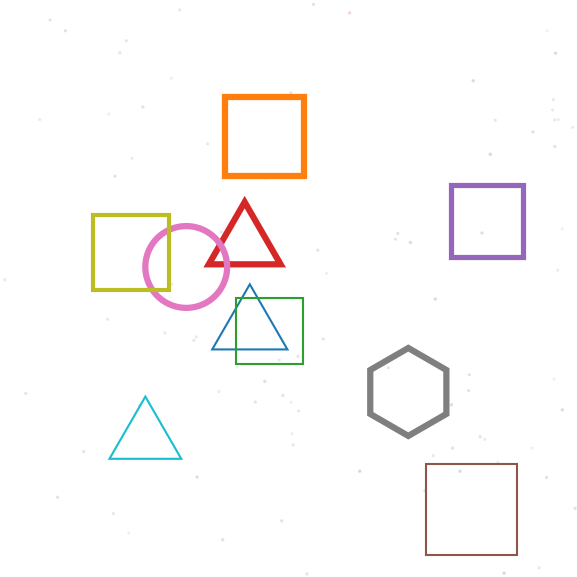[{"shape": "triangle", "thickness": 1, "radius": 0.38, "center": [0.433, 0.432]}, {"shape": "square", "thickness": 3, "radius": 0.34, "center": [0.458, 0.762]}, {"shape": "square", "thickness": 1, "radius": 0.29, "center": [0.466, 0.426]}, {"shape": "triangle", "thickness": 3, "radius": 0.36, "center": [0.424, 0.577]}, {"shape": "square", "thickness": 2.5, "radius": 0.31, "center": [0.843, 0.617]}, {"shape": "square", "thickness": 1, "radius": 0.39, "center": [0.816, 0.117]}, {"shape": "circle", "thickness": 3, "radius": 0.35, "center": [0.322, 0.537]}, {"shape": "hexagon", "thickness": 3, "radius": 0.38, "center": [0.707, 0.32]}, {"shape": "square", "thickness": 2, "radius": 0.33, "center": [0.227, 0.562]}, {"shape": "triangle", "thickness": 1, "radius": 0.36, "center": [0.252, 0.241]}]